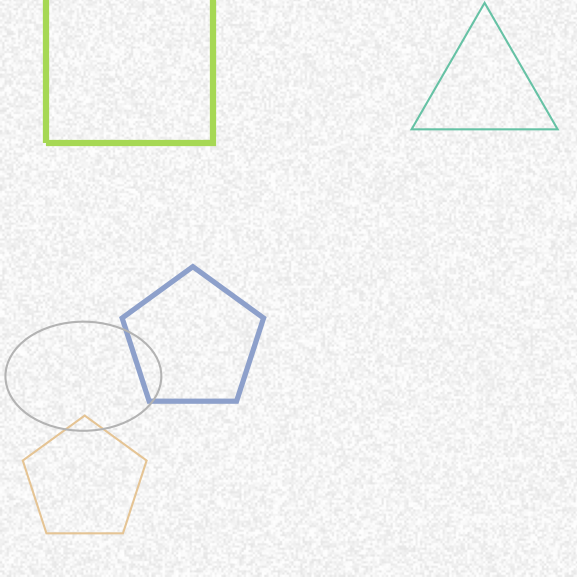[{"shape": "triangle", "thickness": 1, "radius": 0.73, "center": [0.839, 0.848]}, {"shape": "pentagon", "thickness": 2.5, "radius": 0.64, "center": [0.334, 0.409]}, {"shape": "square", "thickness": 3, "radius": 0.72, "center": [0.224, 0.897]}, {"shape": "pentagon", "thickness": 1, "radius": 0.56, "center": [0.147, 0.167]}, {"shape": "oval", "thickness": 1, "radius": 0.67, "center": [0.144, 0.348]}]